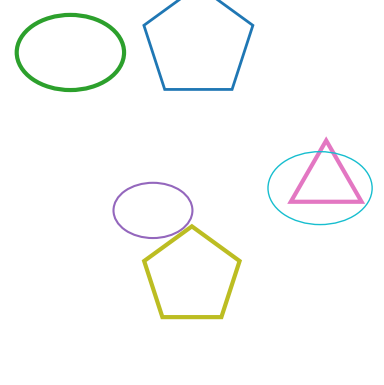[{"shape": "pentagon", "thickness": 2, "radius": 0.74, "center": [0.515, 0.888]}, {"shape": "oval", "thickness": 3, "radius": 0.7, "center": [0.183, 0.864]}, {"shape": "oval", "thickness": 1.5, "radius": 0.51, "center": [0.397, 0.453]}, {"shape": "triangle", "thickness": 3, "radius": 0.53, "center": [0.847, 0.529]}, {"shape": "pentagon", "thickness": 3, "radius": 0.65, "center": [0.498, 0.282]}, {"shape": "oval", "thickness": 1, "radius": 0.68, "center": [0.831, 0.511]}]